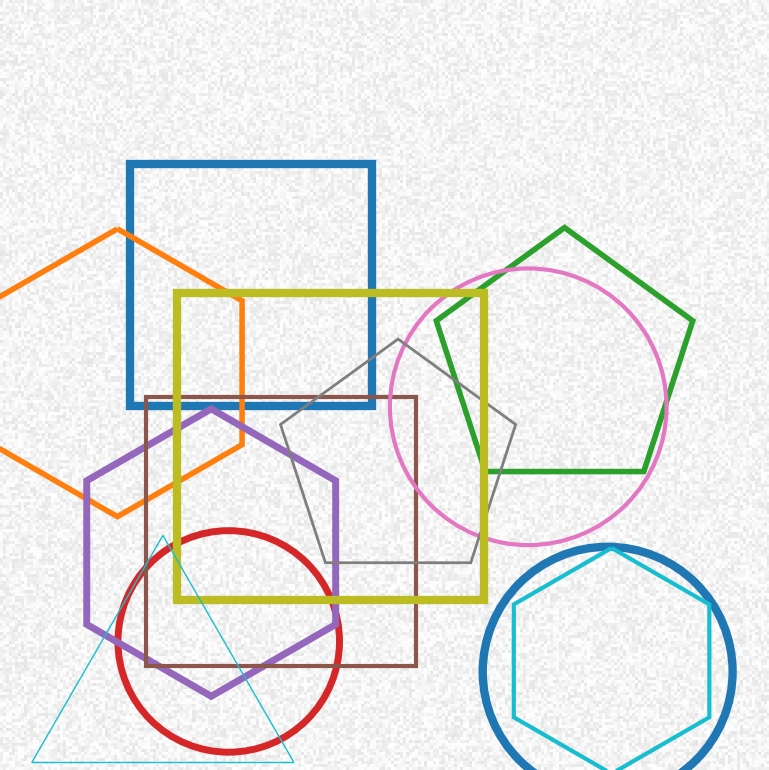[{"shape": "square", "thickness": 3, "radius": 0.79, "center": [0.326, 0.63]}, {"shape": "circle", "thickness": 3, "radius": 0.81, "center": [0.789, 0.128]}, {"shape": "hexagon", "thickness": 2, "radius": 0.93, "center": [0.153, 0.516]}, {"shape": "pentagon", "thickness": 2, "radius": 0.88, "center": [0.733, 0.529]}, {"shape": "circle", "thickness": 2.5, "radius": 0.72, "center": [0.297, 0.167]}, {"shape": "hexagon", "thickness": 2.5, "radius": 0.93, "center": [0.274, 0.282]}, {"shape": "square", "thickness": 1.5, "radius": 0.88, "center": [0.365, 0.31]}, {"shape": "circle", "thickness": 1.5, "radius": 0.9, "center": [0.686, 0.472]}, {"shape": "pentagon", "thickness": 1, "radius": 0.8, "center": [0.517, 0.399]}, {"shape": "square", "thickness": 3, "radius": 1.0, "center": [0.429, 0.42]}, {"shape": "triangle", "thickness": 0.5, "radius": 0.98, "center": [0.212, 0.108]}, {"shape": "hexagon", "thickness": 1.5, "radius": 0.73, "center": [0.794, 0.142]}]